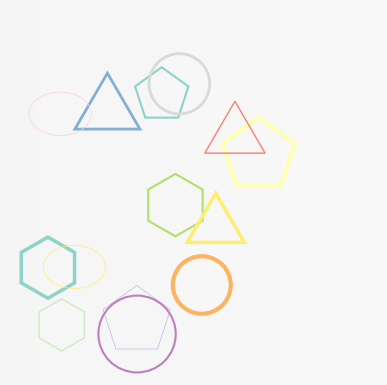[{"shape": "hexagon", "thickness": 2.5, "radius": 0.4, "center": [0.124, 0.305]}, {"shape": "pentagon", "thickness": 1.5, "radius": 0.36, "center": [0.417, 0.753]}, {"shape": "pentagon", "thickness": 3, "radius": 0.49, "center": [0.667, 0.597]}, {"shape": "pentagon", "thickness": 0.5, "radius": 0.46, "center": [0.353, 0.167]}, {"shape": "triangle", "thickness": 1, "radius": 0.45, "center": [0.606, 0.647]}, {"shape": "triangle", "thickness": 2, "radius": 0.48, "center": [0.277, 0.713]}, {"shape": "circle", "thickness": 3, "radius": 0.37, "center": [0.521, 0.26]}, {"shape": "hexagon", "thickness": 1.5, "radius": 0.41, "center": [0.453, 0.467]}, {"shape": "oval", "thickness": 0.5, "radius": 0.4, "center": [0.155, 0.704]}, {"shape": "circle", "thickness": 2, "radius": 0.39, "center": [0.463, 0.782]}, {"shape": "circle", "thickness": 1.5, "radius": 0.5, "center": [0.354, 0.132]}, {"shape": "hexagon", "thickness": 1, "radius": 0.34, "center": [0.159, 0.156]}, {"shape": "oval", "thickness": 0.5, "radius": 0.4, "center": [0.192, 0.307]}, {"shape": "triangle", "thickness": 2.5, "radius": 0.42, "center": [0.557, 0.413]}]